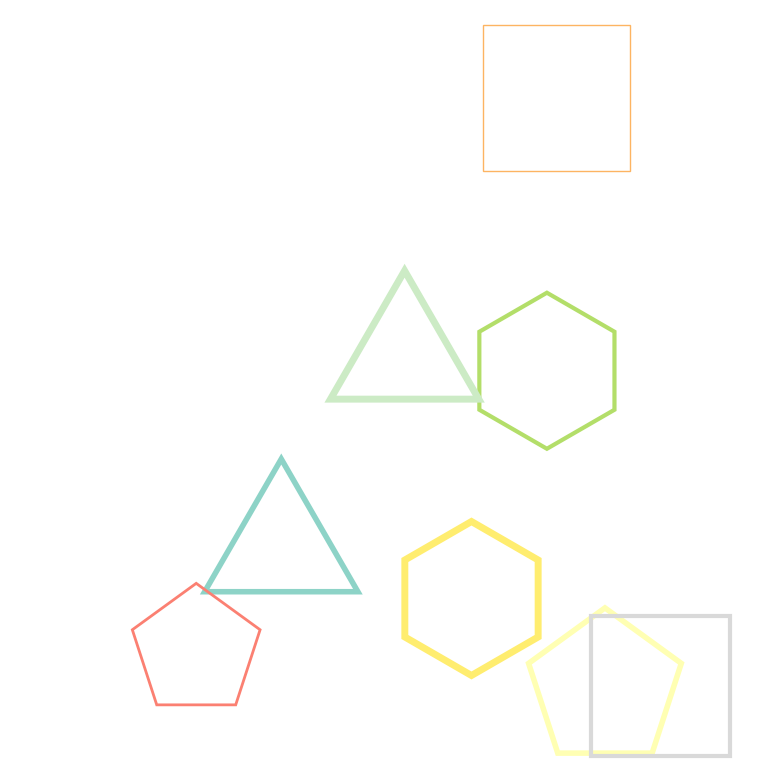[{"shape": "triangle", "thickness": 2, "radius": 0.57, "center": [0.365, 0.289]}, {"shape": "pentagon", "thickness": 2, "radius": 0.52, "center": [0.786, 0.106]}, {"shape": "pentagon", "thickness": 1, "radius": 0.44, "center": [0.255, 0.155]}, {"shape": "square", "thickness": 0.5, "radius": 0.48, "center": [0.723, 0.872]}, {"shape": "hexagon", "thickness": 1.5, "radius": 0.51, "center": [0.71, 0.519]}, {"shape": "square", "thickness": 1.5, "radius": 0.45, "center": [0.858, 0.109]}, {"shape": "triangle", "thickness": 2.5, "radius": 0.56, "center": [0.525, 0.537]}, {"shape": "hexagon", "thickness": 2.5, "radius": 0.5, "center": [0.612, 0.223]}]